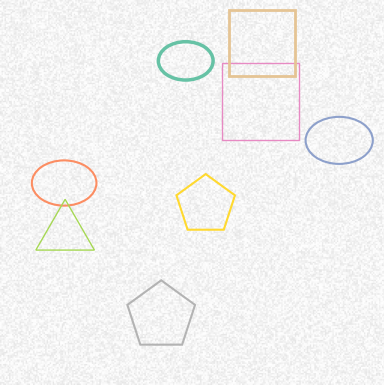[{"shape": "oval", "thickness": 2.5, "radius": 0.36, "center": [0.482, 0.842]}, {"shape": "oval", "thickness": 1.5, "radius": 0.42, "center": [0.167, 0.525]}, {"shape": "oval", "thickness": 1.5, "radius": 0.44, "center": [0.881, 0.635]}, {"shape": "square", "thickness": 1, "radius": 0.5, "center": [0.677, 0.736]}, {"shape": "triangle", "thickness": 1, "radius": 0.44, "center": [0.169, 0.394]}, {"shape": "pentagon", "thickness": 1.5, "radius": 0.4, "center": [0.534, 0.468]}, {"shape": "square", "thickness": 2, "radius": 0.43, "center": [0.681, 0.888]}, {"shape": "pentagon", "thickness": 1.5, "radius": 0.46, "center": [0.419, 0.18]}]